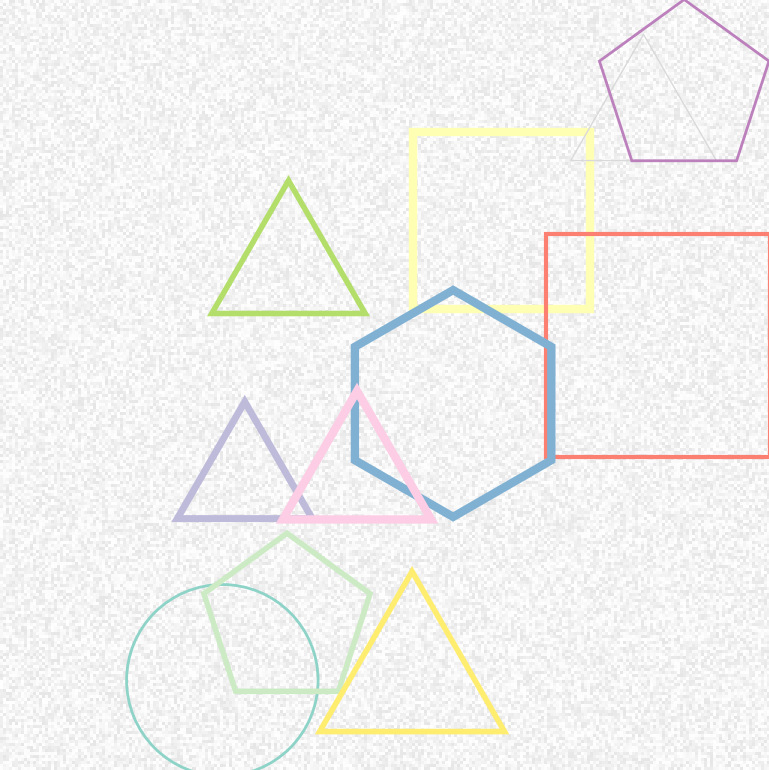[{"shape": "circle", "thickness": 1, "radius": 0.62, "center": [0.289, 0.117]}, {"shape": "square", "thickness": 3, "radius": 0.58, "center": [0.652, 0.713]}, {"shape": "triangle", "thickness": 2.5, "radius": 0.51, "center": [0.318, 0.377]}, {"shape": "square", "thickness": 1.5, "radius": 0.73, "center": [0.854, 0.552]}, {"shape": "hexagon", "thickness": 3, "radius": 0.74, "center": [0.588, 0.476]}, {"shape": "triangle", "thickness": 2, "radius": 0.58, "center": [0.375, 0.65]}, {"shape": "triangle", "thickness": 3, "radius": 0.56, "center": [0.464, 0.381]}, {"shape": "triangle", "thickness": 0.5, "radius": 0.55, "center": [0.836, 0.846]}, {"shape": "pentagon", "thickness": 1, "radius": 0.58, "center": [0.889, 0.885]}, {"shape": "pentagon", "thickness": 2, "radius": 0.57, "center": [0.373, 0.194]}, {"shape": "triangle", "thickness": 2, "radius": 0.69, "center": [0.535, 0.119]}]